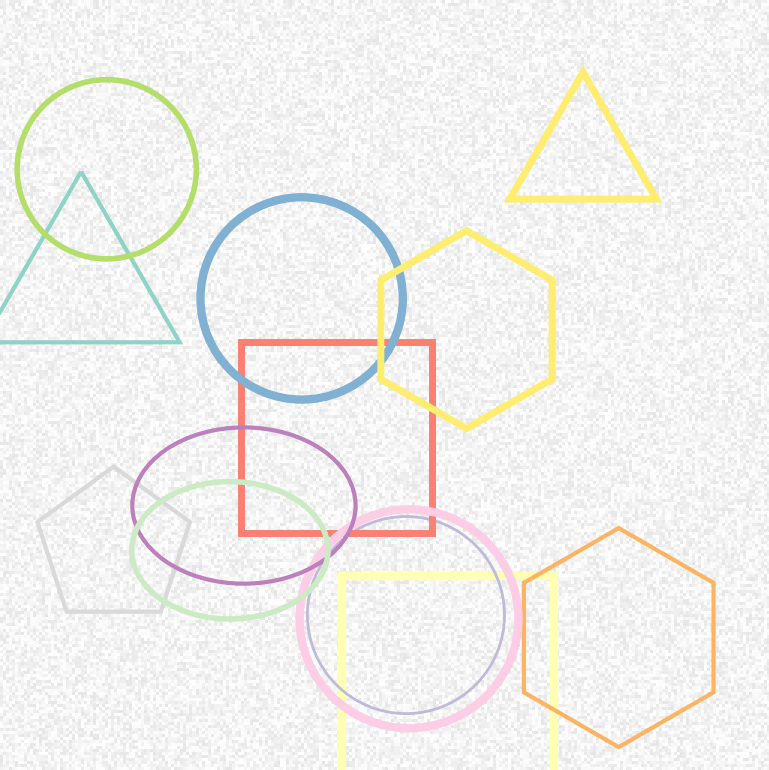[{"shape": "triangle", "thickness": 1.5, "radius": 0.74, "center": [0.105, 0.629]}, {"shape": "square", "thickness": 3, "radius": 0.69, "center": [0.582, 0.114]}, {"shape": "circle", "thickness": 1, "radius": 0.64, "center": [0.527, 0.201]}, {"shape": "square", "thickness": 2.5, "radius": 0.62, "center": [0.437, 0.432]}, {"shape": "circle", "thickness": 3, "radius": 0.66, "center": [0.392, 0.612]}, {"shape": "hexagon", "thickness": 1.5, "radius": 0.71, "center": [0.804, 0.172]}, {"shape": "circle", "thickness": 2, "radius": 0.58, "center": [0.139, 0.78]}, {"shape": "circle", "thickness": 3, "radius": 0.71, "center": [0.531, 0.196]}, {"shape": "pentagon", "thickness": 1.5, "radius": 0.52, "center": [0.148, 0.29]}, {"shape": "oval", "thickness": 1.5, "radius": 0.72, "center": [0.317, 0.343]}, {"shape": "oval", "thickness": 2, "radius": 0.64, "center": [0.299, 0.285]}, {"shape": "hexagon", "thickness": 2.5, "radius": 0.64, "center": [0.606, 0.572]}, {"shape": "triangle", "thickness": 2.5, "radius": 0.55, "center": [0.757, 0.796]}]